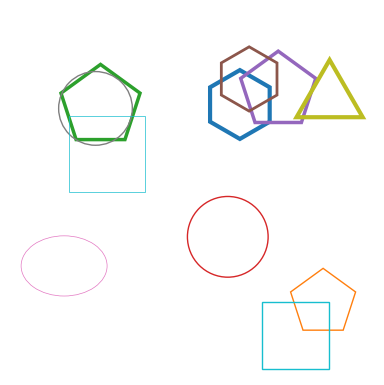[{"shape": "hexagon", "thickness": 3, "radius": 0.45, "center": [0.623, 0.729]}, {"shape": "pentagon", "thickness": 1, "radius": 0.44, "center": [0.839, 0.214]}, {"shape": "pentagon", "thickness": 2.5, "radius": 0.54, "center": [0.261, 0.725]}, {"shape": "circle", "thickness": 1, "radius": 0.52, "center": [0.592, 0.385]}, {"shape": "pentagon", "thickness": 2.5, "radius": 0.51, "center": [0.723, 0.765]}, {"shape": "hexagon", "thickness": 2, "radius": 0.42, "center": [0.647, 0.795]}, {"shape": "oval", "thickness": 0.5, "radius": 0.56, "center": [0.167, 0.309]}, {"shape": "circle", "thickness": 1, "radius": 0.48, "center": [0.248, 0.718]}, {"shape": "triangle", "thickness": 3, "radius": 0.5, "center": [0.856, 0.745]}, {"shape": "square", "thickness": 1, "radius": 0.43, "center": [0.767, 0.128]}, {"shape": "square", "thickness": 0.5, "radius": 0.49, "center": [0.277, 0.599]}]